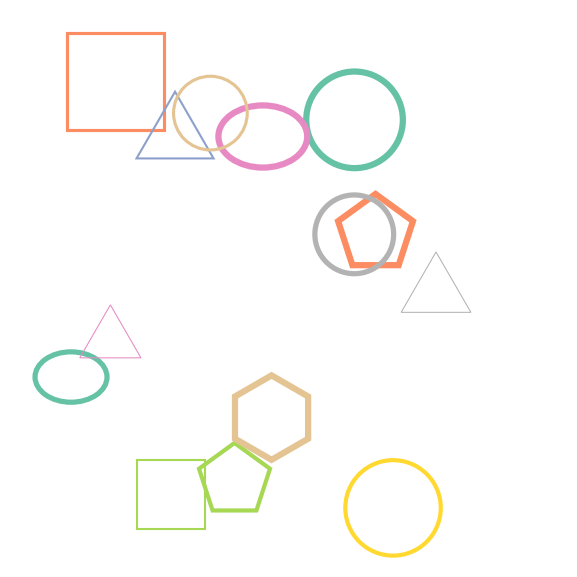[{"shape": "oval", "thickness": 2.5, "radius": 0.31, "center": [0.123, 0.346]}, {"shape": "circle", "thickness": 3, "radius": 0.42, "center": [0.614, 0.792]}, {"shape": "square", "thickness": 1.5, "radius": 0.42, "center": [0.2, 0.858]}, {"shape": "pentagon", "thickness": 3, "radius": 0.34, "center": [0.65, 0.595]}, {"shape": "triangle", "thickness": 1, "radius": 0.38, "center": [0.303, 0.763]}, {"shape": "triangle", "thickness": 0.5, "radius": 0.31, "center": [0.191, 0.41]}, {"shape": "oval", "thickness": 3, "radius": 0.38, "center": [0.455, 0.763]}, {"shape": "pentagon", "thickness": 2, "radius": 0.32, "center": [0.406, 0.167]}, {"shape": "square", "thickness": 1, "radius": 0.3, "center": [0.296, 0.143]}, {"shape": "circle", "thickness": 2, "radius": 0.41, "center": [0.681, 0.12]}, {"shape": "circle", "thickness": 1.5, "radius": 0.32, "center": [0.364, 0.803]}, {"shape": "hexagon", "thickness": 3, "radius": 0.37, "center": [0.47, 0.276]}, {"shape": "triangle", "thickness": 0.5, "radius": 0.35, "center": [0.755, 0.493]}, {"shape": "circle", "thickness": 2.5, "radius": 0.34, "center": [0.613, 0.593]}]